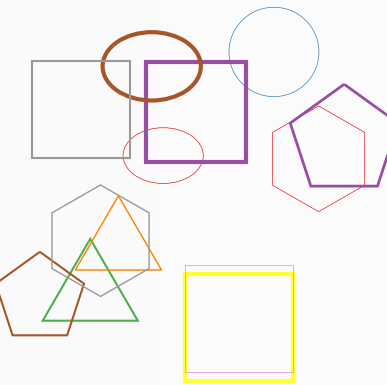[{"shape": "hexagon", "thickness": 0.5, "radius": 0.69, "center": [0.822, 0.587]}, {"shape": "oval", "thickness": 0.5, "radius": 0.52, "center": [0.421, 0.596]}, {"shape": "circle", "thickness": 0.5, "radius": 0.58, "center": [0.707, 0.865]}, {"shape": "triangle", "thickness": 1.5, "radius": 0.71, "center": [0.233, 0.238]}, {"shape": "pentagon", "thickness": 2, "radius": 0.73, "center": [0.888, 0.635]}, {"shape": "square", "thickness": 3, "radius": 0.65, "center": [0.505, 0.709]}, {"shape": "triangle", "thickness": 1, "radius": 0.64, "center": [0.306, 0.363]}, {"shape": "square", "thickness": 3, "radius": 0.7, "center": [0.617, 0.15]}, {"shape": "pentagon", "thickness": 1.5, "radius": 0.6, "center": [0.103, 0.226]}, {"shape": "oval", "thickness": 3, "radius": 0.63, "center": [0.392, 0.828]}, {"shape": "square", "thickness": 0.5, "radius": 0.69, "center": [0.617, 0.174]}, {"shape": "square", "thickness": 1.5, "radius": 0.63, "center": [0.209, 0.715]}, {"shape": "hexagon", "thickness": 1, "radius": 0.72, "center": [0.259, 0.375]}]